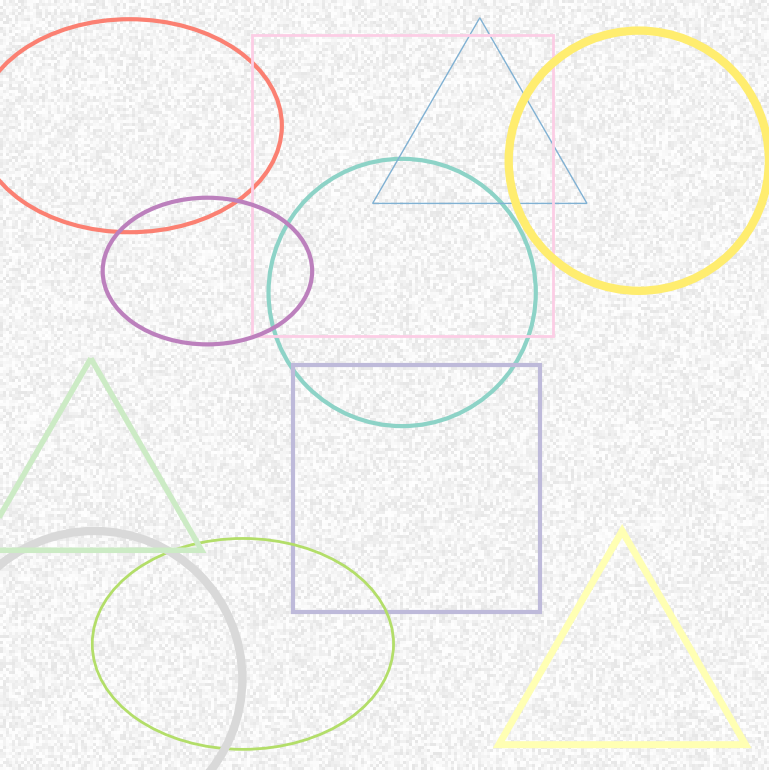[{"shape": "circle", "thickness": 1.5, "radius": 0.87, "center": [0.522, 0.62]}, {"shape": "triangle", "thickness": 2.5, "radius": 0.93, "center": [0.808, 0.125]}, {"shape": "square", "thickness": 1.5, "radius": 0.8, "center": [0.541, 0.365]}, {"shape": "oval", "thickness": 1.5, "radius": 0.99, "center": [0.168, 0.837]}, {"shape": "triangle", "thickness": 0.5, "radius": 0.8, "center": [0.623, 0.816]}, {"shape": "oval", "thickness": 1, "radius": 0.98, "center": [0.315, 0.164]}, {"shape": "square", "thickness": 1, "radius": 0.98, "center": [0.523, 0.759]}, {"shape": "circle", "thickness": 3, "radius": 0.96, "center": [0.123, 0.118]}, {"shape": "oval", "thickness": 1.5, "radius": 0.68, "center": [0.269, 0.648]}, {"shape": "triangle", "thickness": 2, "radius": 0.83, "center": [0.118, 0.368]}, {"shape": "circle", "thickness": 3, "radius": 0.84, "center": [0.83, 0.791]}]